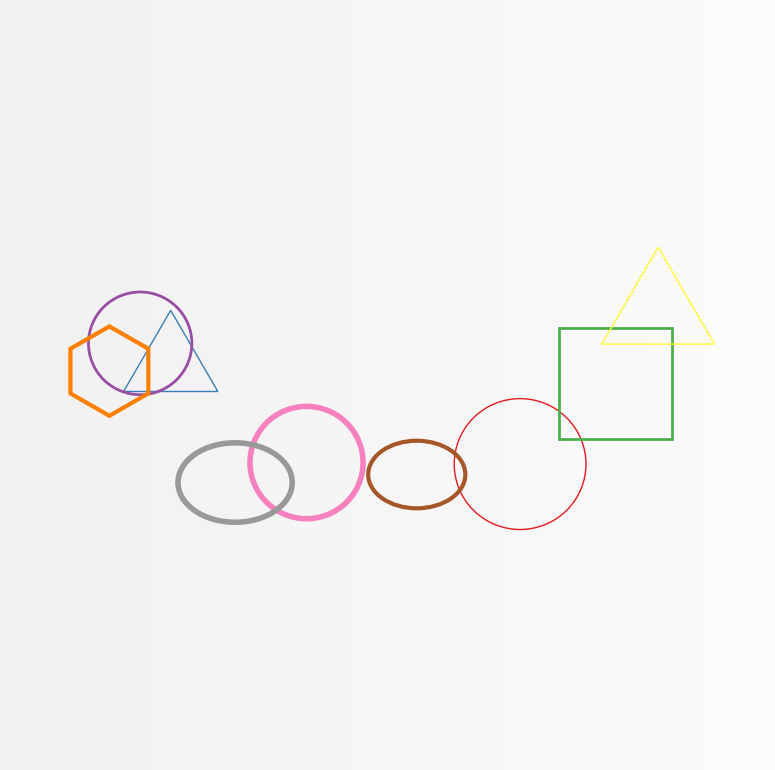[{"shape": "circle", "thickness": 0.5, "radius": 0.42, "center": [0.671, 0.397]}, {"shape": "triangle", "thickness": 0.5, "radius": 0.35, "center": [0.22, 0.527]}, {"shape": "square", "thickness": 1, "radius": 0.36, "center": [0.794, 0.502]}, {"shape": "circle", "thickness": 1, "radius": 0.33, "center": [0.181, 0.554]}, {"shape": "hexagon", "thickness": 1.5, "radius": 0.29, "center": [0.141, 0.518]}, {"shape": "triangle", "thickness": 0.5, "radius": 0.42, "center": [0.849, 0.595]}, {"shape": "oval", "thickness": 1.5, "radius": 0.31, "center": [0.538, 0.384]}, {"shape": "circle", "thickness": 2, "radius": 0.36, "center": [0.396, 0.399]}, {"shape": "oval", "thickness": 2, "radius": 0.37, "center": [0.303, 0.373]}]